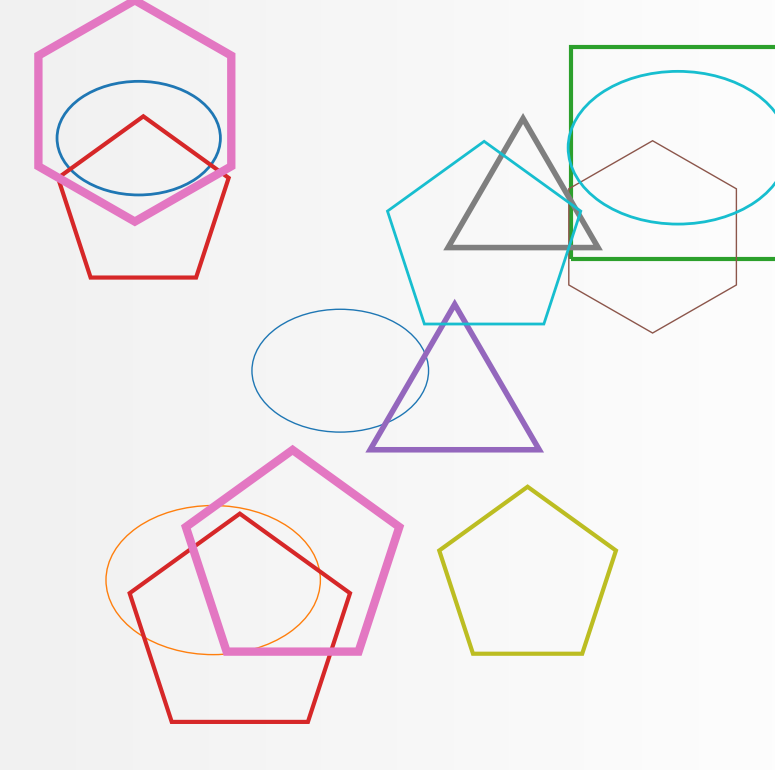[{"shape": "oval", "thickness": 1, "radius": 0.53, "center": [0.179, 0.821]}, {"shape": "oval", "thickness": 0.5, "radius": 0.57, "center": [0.439, 0.519]}, {"shape": "oval", "thickness": 0.5, "radius": 0.69, "center": [0.275, 0.247]}, {"shape": "square", "thickness": 1.5, "radius": 0.69, "center": [0.873, 0.801]}, {"shape": "pentagon", "thickness": 1.5, "radius": 0.58, "center": [0.185, 0.733]}, {"shape": "pentagon", "thickness": 1.5, "radius": 0.75, "center": [0.309, 0.183]}, {"shape": "triangle", "thickness": 2, "radius": 0.63, "center": [0.587, 0.479]}, {"shape": "hexagon", "thickness": 0.5, "radius": 0.62, "center": [0.842, 0.692]}, {"shape": "pentagon", "thickness": 3, "radius": 0.72, "center": [0.378, 0.271]}, {"shape": "hexagon", "thickness": 3, "radius": 0.72, "center": [0.174, 0.856]}, {"shape": "triangle", "thickness": 2, "radius": 0.56, "center": [0.675, 0.734]}, {"shape": "pentagon", "thickness": 1.5, "radius": 0.6, "center": [0.681, 0.248]}, {"shape": "oval", "thickness": 1, "radius": 0.71, "center": [0.875, 0.808]}, {"shape": "pentagon", "thickness": 1, "radius": 0.66, "center": [0.625, 0.685]}]